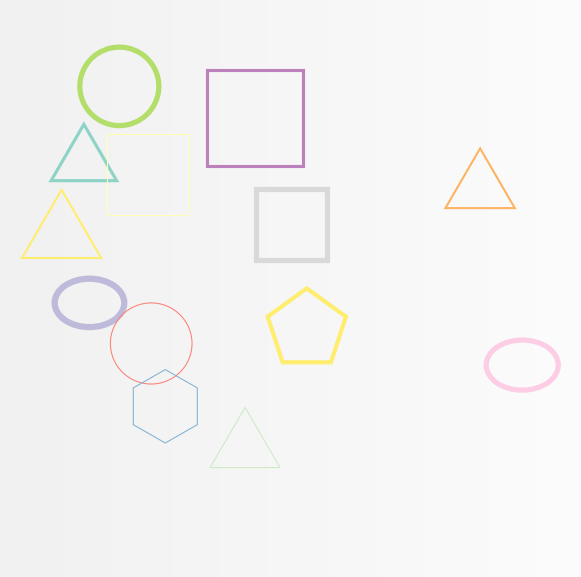[{"shape": "triangle", "thickness": 1.5, "radius": 0.33, "center": [0.144, 0.719]}, {"shape": "square", "thickness": 0.5, "radius": 0.35, "center": [0.254, 0.697]}, {"shape": "oval", "thickness": 3, "radius": 0.3, "center": [0.154, 0.475]}, {"shape": "circle", "thickness": 0.5, "radius": 0.35, "center": [0.26, 0.404]}, {"shape": "hexagon", "thickness": 0.5, "radius": 0.32, "center": [0.284, 0.296]}, {"shape": "triangle", "thickness": 1, "radius": 0.34, "center": [0.826, 0.673]}, {"shape": "circle", "thickness": 2.5, "radius": 0.34, "center": [0.205, 0.85]}, {"shape": "oval", "thickness": 2.5, "radius": 0.31, "center": [0.898, 0.367]}, {"shape": "square", "thickness": 2.5, "radius": 0.31, "center": [0.502, 0.611]}, {"shape": "square", "thickness": 1.5, "radius": 0.41, "center": [0.439, 0.794]}, {"shape": "triangle", "thickness": 0.5, "radius": 0.35, "center": [0.422, 0.224]}, {"shape": "pentagon", "thickness": 2, "radius": 0.35, "center": [0.528, 0.429]}, {"shape": "triangle", "thickness": 1, "radius": 0.39, "center": [0.106, 0.592]}]